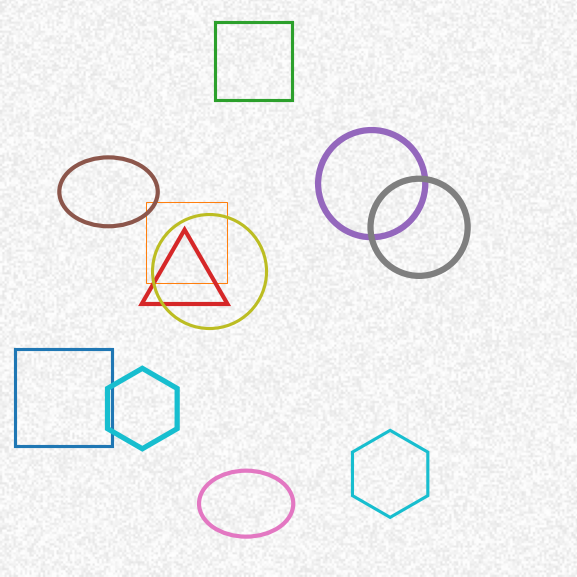[{"shape": "square", "thickness": 1.5, "radius": 0.42, "center": [0.109, 0.311]}, {"shape": "square", "thickness": 0.5, "radius": 0.35, "center": [0.323, 0.579]}, {"shape": "square", "thickness": 1.5, "radius": 0.34, "center": [0.439, 0.894]}, {"shape": "triangle", "thickness": 2, "radius": 0.43, "center": [0.32, 0.516]}, {"shape": "circle", "thickness": 3, "radius": 0.46, "center": [0.644, 0.681]}, {"shape": "oval", "thickness": 2, "radius": 0.43, "center": [0.188, 0.667]}, {"shape": "oval", "thickness": 2, "radius": 0.41, "center": [0.426, 0.127]}, {"shape": "circle", "thickness": 3, "radius": 0.42, "center": [0.726, 0.606]}, {"shape": "circle", "thickness": 1.5, "radius": 0.49, "center": [0.363, 0.529]}, {"shape": "hexagon", "thickness": 2.5, "radius": 0.35, "center": [0.246, 0.292]}, {"shape": "hexagon", "thickness": 1.5, "radius": 0.38, "center": [0.676, 0.179]}]